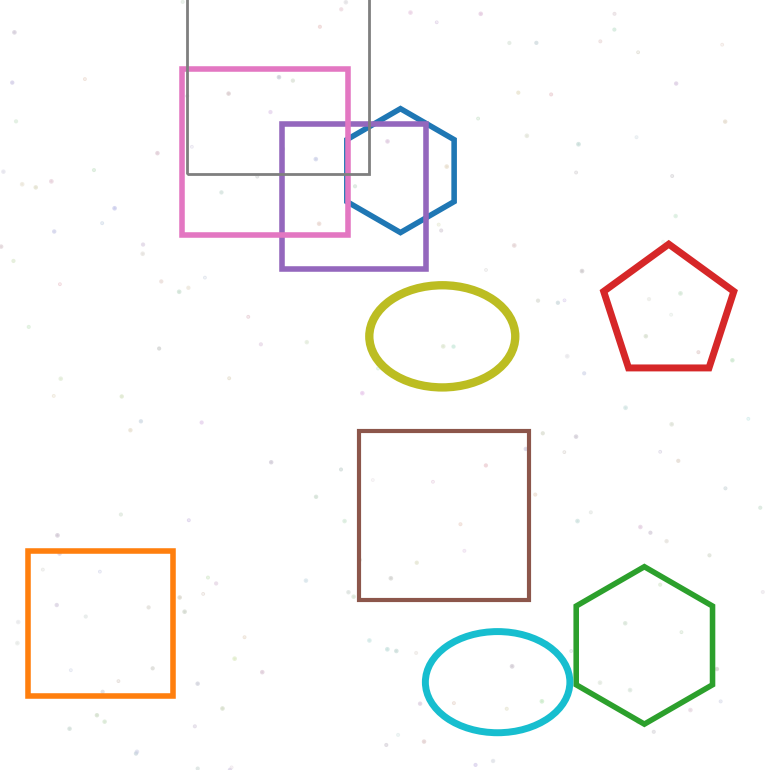[{"shape": "hexagon", "thickness": 2, "radius": 0.4, "center": [0.52, 0.778]}, {"shape": "square", "thickness": 2, "radius": 0.47, "center": [0.13, 0.19]}, {"shape": "hexagon", "thickness": 2, "radius": 0.51, "center": [0.837, 0.162]}, {"shape": "pentagon", "thickness": 2.5, "radius": 0.44, "center": [0.869, 0.594]}, {"shape": "square", "thickness": 2, "radius": 0.47, "center": [0.46, 0.745]}, {"shape": "square", "thickness": 1.5, "radius": 0.55, "center": [0.577, 0.331]}, {"shape": "square", "thickness": 2, "radius": 0.54, "center": [0.344, 0.802]}, {"shape": "square", "thickness": 1, "radius": 0.59, "center": [0.361, 0.892]}, {"shape": "oval", "thickness": 3, "radius": 0.47, "center": [0.574, 0.563]}, {"shape": "oval", "thickness": 2.5, "radius": 0.47, "center": [0.646, 0.114]}]